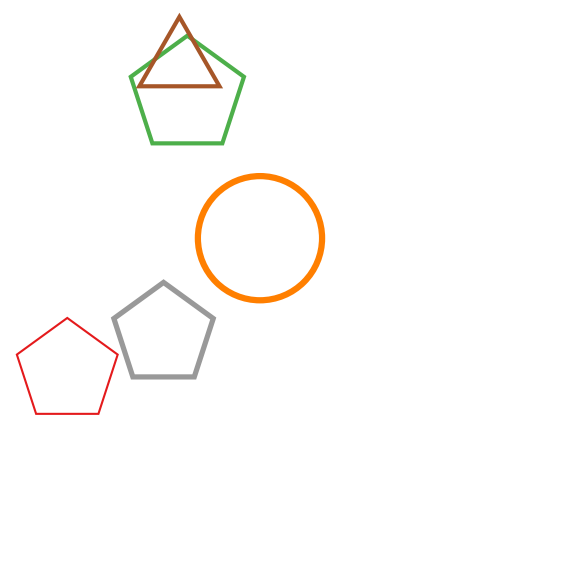[{"shape": "pentagon", "thickness": 1, "radius": 0.46, "center": [0.116, 0.357]}, {"shape": "pentagon", "thickness": 2, "radius": 0.52, "center": [0.324, 0.834]}, {"shape": "circle", "thickness": 3, "radius": 0.54, "center": [0.45, 0.587]}, {"shape": "triangle", "thickness": 2, "radius": 0.4, "center": [0.311, 0.89]}, {"shape": "pentagon", "thickness": 2.5, "radius": 0.45, "center": [0.283, 0.42]}]